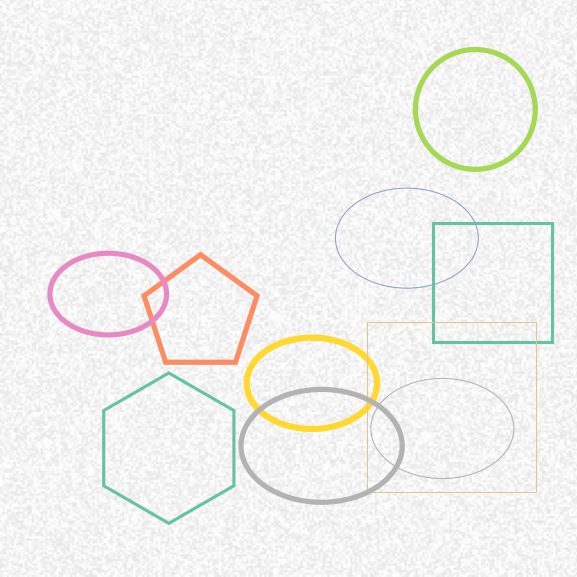[{"shape": "square", "thickness": 1.5, "radius": 0.52, "center": [0.853, 0.509]}, {"shape": "hexagon", "thickness": 1.5, "radius": 0.65, "center": [0.292, 0.223]}, {"shape": "pentagon", "thickness": 2.5, "radius": 0.51, "center": [0.347, 0.455]}, {"shape": "oval", "thickness": 0.5, "radius": 0.62, "center": [0.705, 0.587]}, {"shape": "oval", "thickness": 2.5, "radius": 0.51, "center": [0.187, 0.49]}, {"shape": "circle", "thickness": 2.5, "radius": 0.52, "center": [0.823, 0.81]}, {"shape": "oval", "thickness": 3, "radius": 0.56, "center": [0.54, 0.335]}, {"shape": "square", "thickness": 0.5, "radius": 0.73, "center": [0.782, 0.294]}, {"shape": "oval", "thickness": 2.5, "radius": 0.7, "center": [0.557, 0.227]}, {"shape": "oval", "thickness": 0.5, "radius": 0.62, "center": [0.766, 0.257]}]